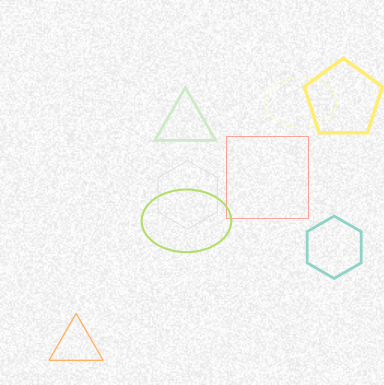[{"shape": "hexagon", "thickness": 2, "radius": 0.41, "center": [0.868, 0.358]}, {"shape": "oval", "thickness": 0.5, "radius": 0.46, "center": [0.781, 0.733]}, {"shape": "square", "thickness": 0.5, "radius": 0.53, "center": [0.694, 0.539]}, {"shape": "triangle", "thickness": 1, "radius": 0.41, "center": [0.198, 0.105]}, {"shape": "oval", "thickness": 1.5, "radius": 0.58, "center": [0.484, 0.426]}, {"shape": "hexagon", "thickness": 0.5, "radius": 0.44, "center": [0.487, 0.494]}, {"shape": "triangle", "thickness": 2, "radius": 0.46, "center": [0.481, 0.681]}, {"shape": "pentagon", "thickness": 2.5, "radius": 0.53, "center": [0.892, 0.742]}]